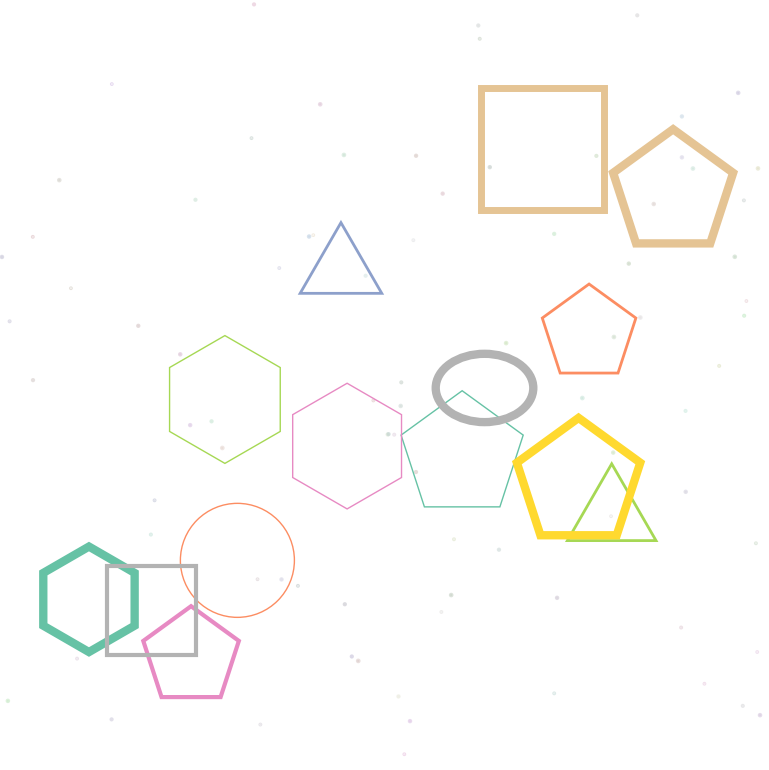[{"shape": "pentagon", "thickness": 0.5, "radius": 0.42, "center": [0.6, 0.409]}, {"shape": "hexagon", "thickness": 3, "radius": 0.34, "center": [0.116, 0.222]}, {"shape": "pentagon", "thickness": 1, "radius": 0.32, "center": [0.765, 0.567]}, {"shape": "circle", "thickness": 0.5, "radius": 0.37, "center": [0.308, 0.272]}, {"shape": "triangle", "thickness": 1, "radius": 0.31, "center": [0.443, 0.65]}, {"shape": "pentagon", "thickness": 1.5, "radius": 0.33, "center": [0.248, 0.147]}, {"shape": "hexagon", "thickness": 0.5, "radius": 0.41, "center": [0.451, 0.421]}, {"shape": "triangle", "thickness": 1, "radius": 0.33, "center": [0.794, 0.331]}, {"shape": "hexagon", "thickness": 0.5, "radius": 0.41, "center": [0.292, 0.481]}, {"shape": "pentagon", "thickness": 3, "radius": 0.42, "center": [0.751, 0.373]}, {"shape": "pentagon", "thickness": 3, "radius": 0.41, "center": [0.874, 0.75]}, {"shape": "square", "thickness": 2.5, "radius": 0.4, "center": [0.704, 0.806]}, {"shape": "oval", "thickness": 3, "radius": 0.32, "center": [0.629, 0.496]}, {"shape": "square", "thickness": 1.5, "radius": 0.29, "center": [0.197, 0.207]}]